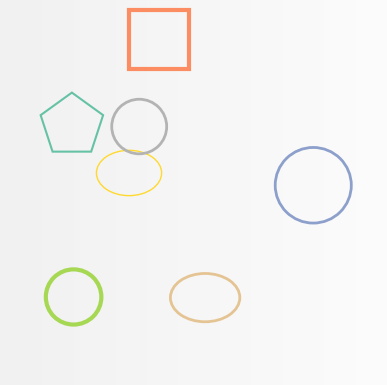[{"shape": "pentagon", "thickness": 1.5, "radius": 0.42, "center": [0.185, 0.675]}, {"shape": "square", "thickness": 3, "radius": 0.38, "center": [0.41, 0.897]}, {"shape": "circle", "thickness": 2, "radius": 0.49, "center": [0.808, 0.519]}, {"shape": "circle", "thickness": 3, "radius": 0.36, "center": [0.19, 0.229]}, {"shape": "oval", "thickness": 1, "radius": 0.42, "center": [0.333, 0.551]}, {"shape": "oval", "thickness": 2, "radius": 0.45, "center": [0.529, 0.227]}, {"shape": "circle", "thickness": 2, "radius": 0.35, "center": [0.359, 0.671]}]